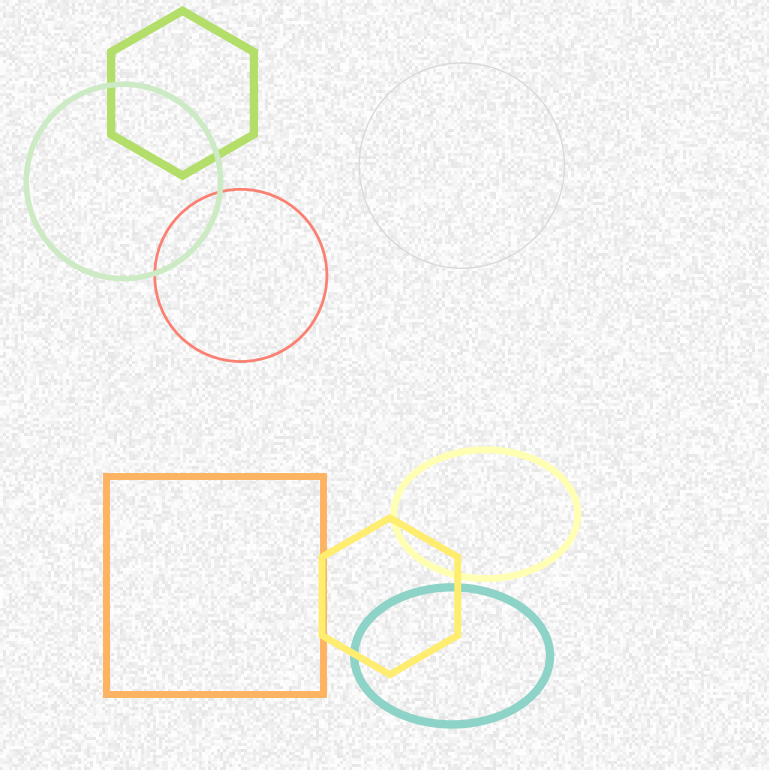[{"shape": "oval", "thickness": 3, "radius": 0.64, "center": [0.587, 0.148]}, {"shape": "oval", "thickness": 2.5, "radius": 0.6, "center": [0.631, 0.332]}, {"shape": "circle", "thickness": 1, "radius": 0.56, "center": [0.313, 0.642]}, {"shape": "square", "thickness": 2.5, "radius": 0.71, "center": [0.278, 0.24]}, {"shape": "hexagon", "thickness": 3, "radius": 0.54, "center": [0.237, 0.879]}, {"shape": "circle", "thickness": 0.5, "radius": 0.67, "center": [0.6, 0.785]}, {"shape": "circle", "thickness": 2, "radius": 0.63, "center": [0.16, 0.764]}, {"shape": "hexagon", "thickness": 2.5, "radius": 0.51, "center": [0.506, 0.226]}]